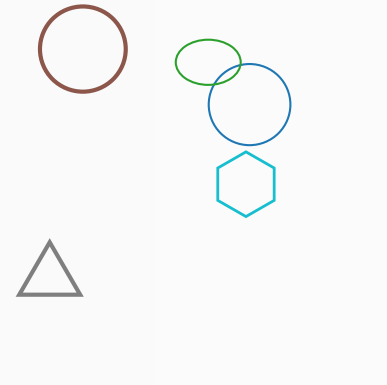[{"shape": "circle", "thickness": 1.5, "radius": 0.53, "center": [0.644, 0.728]}, {"shape": "oval", "thickness": 1.5, "radius": 0.42, "center": [0.537, 0.838]}, {"shape": "circle", "thickness": 3, "radius": 0.55, "center": [0.214, 0.873]}, {"shape": "triangle", "thickness": 3, "radius": 0.45, "center": [0.128, 0.28]}, {"shape": "hexagon", "thickness": 2, "radius": 0.42, "center": [0.635, 0.522]}]